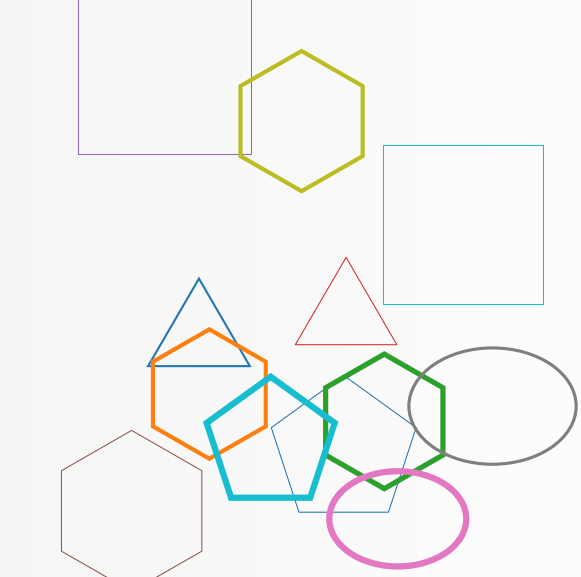[{"shape": "pentagon", "thickness": 0.5, "radius": 0.65, "center": [0.591, 0.218]}, {"shape": "triangle", "thickness": 1, "radius": 0.51, "center": [0.342, 0.416]}, {"shape": "hexagon", "thickness": 2, "radius": 0.56, "center": [0.36, 0.317]}, {"shape": "hexagon", "thickness": 2.5, "radius": 0.58, "center": [0.661, 0.269]}, {"shape": "triangle", "thickness": 0.5, "radius": 0.5, "center": [0.595, 0.453]}, {"shape": "square", "thickness": 0.5, "radius": 0.74, "center": [0.283, 0.881]}, {"shape": "hexagon", "thickness": 0.5, "radius": 0.7, "center": [0.226, 0.114]}, {"shape": "oval", "thickness": 3, "radius": 0.59, "center": [0.684, 0.101]}, {"shape": "oval", "thickness": 1.5, "radius": 0.72, "center": [0.847, 0.296]}, {"shape": "hexagon", "thickness": 2, "radius": 0.61, "center": [0.519, 0.789]}, {"shape": "square", "thickness": 0.5, "radius": 0.69, "center": [0.797, 0.61]}, {"shape": "pentagon", "thickness": 3, "radius": 0.58, "center": [0.466, 0.231]}]